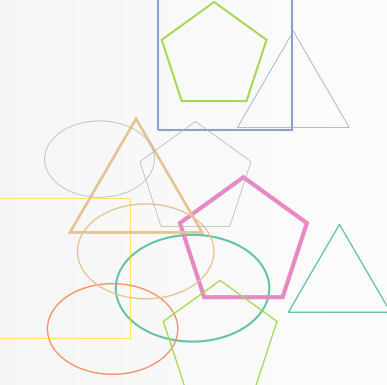[{"shape": "triangle", "thickness": 1, "radius": 0.76, "center": [0.876, 0.265]}, {"shape": "oval", "thickness": 1.5, "radius": 0.99, "center": [0.497, 0.251]}, {"shape": "oval", "thickness": 1, "radius": 0.84, "center": [0.291, 0.146]}, {"shape": "square", "thickness": 1.5, "radius": 0.86, "center": [0.581, 0.836]}, {"shape": "triangle", "thickness": 0.5, "radius": 0.83, "center": [0.757, 0.752]}, {"shape": "pentagon", "thickness": 3, "radius": 0.86, "center": [0.628, 0.367]}, {"shape": "pentagon", "thickness": 1, "radius": 0.77, "center": [0.568, 0.118]}, {"shape": "pentagon", "thickness": 1.5, "radius": 0.71, "center": [0.553, 0.853]}, {"shape": "square", "thickness": 0.5, "radius": 0.91, "center": [0.153, 0.304]}, {"shape": "triangle", "thickness": 2, "radius": 0.98, "center": [0.351, 0.495]}, {"shape": "oval", "thickness": 1, "radius": 0.88, "center": [0.376, 0.347]}, {"shape": "pentagon", "thickness": 0.5, "radius": 0.75, "center": [0.504, 0.534]}, {"shape": "oval", "thickness": 0.5, "radius": 0.71, "center": [0.257, 0.587]}]